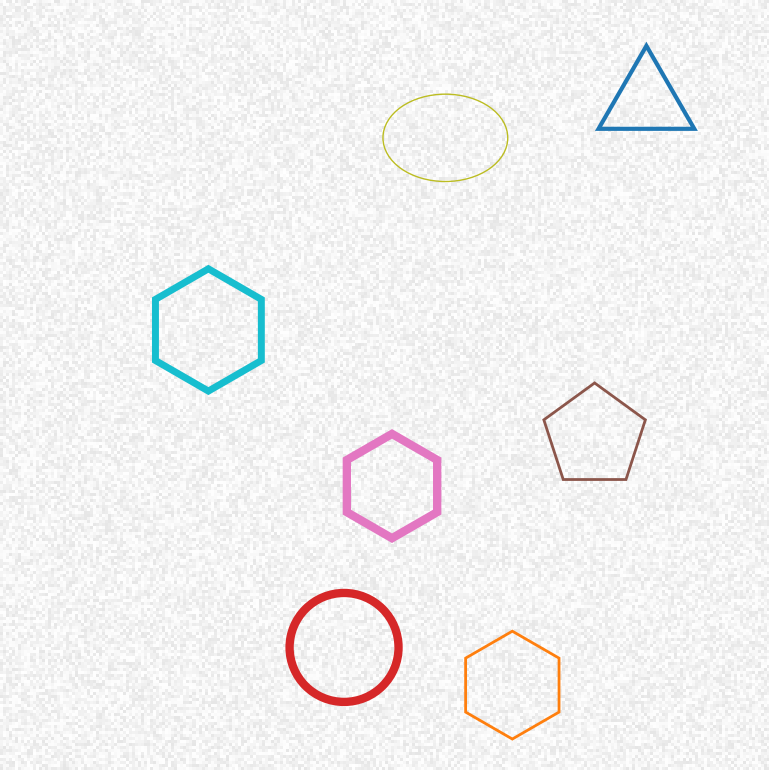[{"shape": "triangle", "thickness": 1.5, "radius": 0.36, "center": [0.839, 0.869]}, {"shape": "hexagon", "thickness": 1, "radius": 0.35, "center": [0.665, 0.11]}, {"shape": "circle", "thickness": 3, "radius": 0.35, "center": [0.447, 0.159]}, {"shape": "pentagon", "thickness": 1, "radius": 0.35, "center": [0.772, 0.433]}, {"shape": "hexagon", "thickness": 3, "radius": 0.34, "center": [0.509, 0.369]}, {"shape": "oval", "thickness": 0.5, "radius": 0.41, "center": [0.578, 0.821]}, {"shape": "hexagon", "thickness": 2.5, "radius": 0.4, "center": [0.271, 0.571]}]